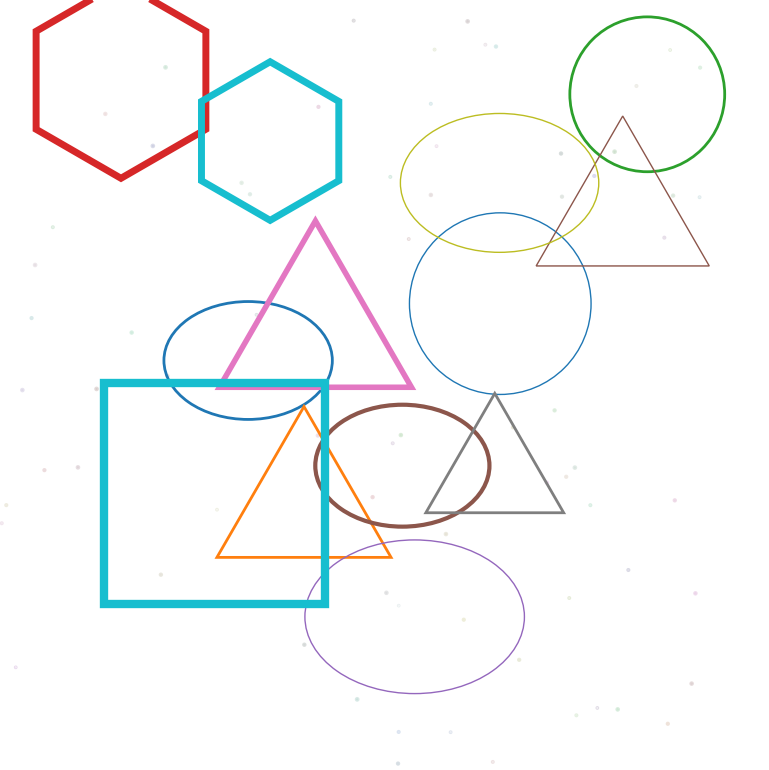[{"shape": "circle", "thickness": 0.5, "radius": 0.59, "center": [0.65, 0.606]}, {"shape": "oval", "thickness": 1, "radius": 0.55, "center": [0.322, 0.532]}, {"shape": "triangle", "thickness": 1, "radius": 0.65, "center": [0.395, 0.341]}, {"shape": "circle", "thickness": 1, "radius": 0.5, "center": [0.841, 0.878]}, {"shape": "hexagon", "thickness": 2.5, "radius": 0.64, "center": [0.157, 0.896]}, {"shape": "oval", "thickness": 0.5, "radius": 0.71, "center": [0.539, 0.199]}, {"shape": "oval", "thickness": 1.5, "radius": 0.57, "center": [0.523, 0.395]}, {"shape": "triangle", "thickness": 0.5, "radius": 0.65, "center": [0.809, 0.72]}, {"shape": "triangle", "thickness": 2, "radius": 0.72, "center": [0.41, 0.569]}, {"shape": "triangle", "thickness": 1, "radius": 0.52, "center": [0.643, 0.386]}, {"shape": "oval", "thickness": 0.5, "radius": 0.64, "center": [0.649, 0.762]}, {"shape": "square", "thickness": 3, "radius": 0.72, "center": [0.278, 0.359]}, {"shape": "hexagon", "thickness": 2.5, "radius": 0.51, "center": [0.351, 0.817]}]